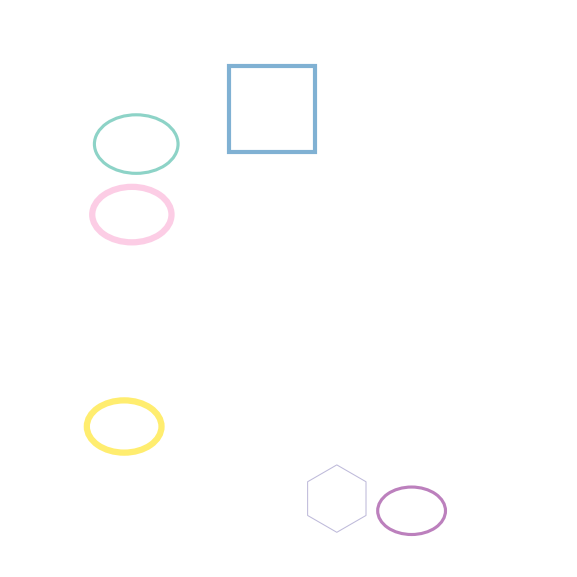[{"shape": "oval", "thickness": 1.5, "radius": 0.36, "center": [0.236, 0.75]}, {"shape": "hexagon", "thickness": 0.5, "radius": 0.29, "center": [0.583, 0.136]}, {"shape": "square", "thickness": 2, "radius": 0.37, "center": [0.47, 0.811]}, {"shape": "oval", "thickness": 3, "radius": 0.34, "center": [0.228, 0.628]}, {"shape": "oval", "thickness": 1.5, "radius": 0.29, "center": [0.713, 0.115]}, {"shape": "oval", "thickness": 3, "radius": 0.32, "center": [0.215, 0.261]}]